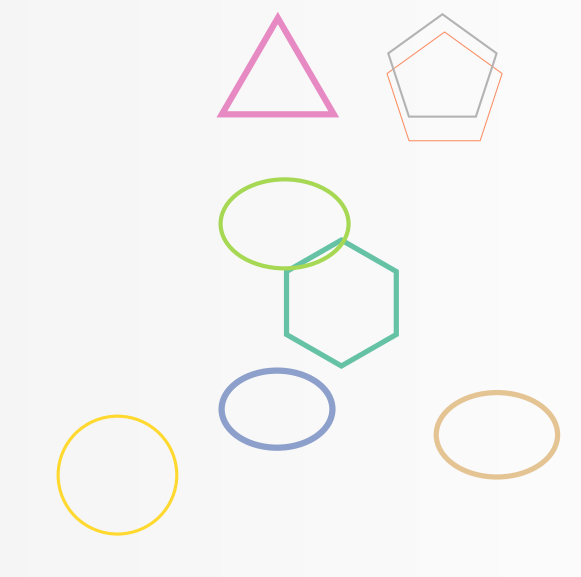[{"shape": "hexagon", "thickness": 2.5, "radius": 0.55, "center": [0.587, 0.474]}, {"shape": "pentagon", "thickness": 0.5, "radius": 0.52, "center": [0.765, 0.84]}, {"shape": "oval", "thickness": 3, "radius": 0.48, "center": [0.477, 0.291]}, {"shape": "triangle", "thickness": 3, "radius": 0.56, "center": [0.478, 0.857]}, {"shape": "oval", "thickness": 2, "radius": 0.55, "center": [0.49, 0.611]}, {"shape": "circle", "thickness": 1.5, "radius": 0.51, "center": [0.202, 0.176]}, {"shape": "oval", "thickness": 2.5, "radius": 0.52, "center": [0.855, 0.246]}, {"shape": "pentagon", "thickness": 1, "radius": 0.49, "center": [0.761, 0.876]}]